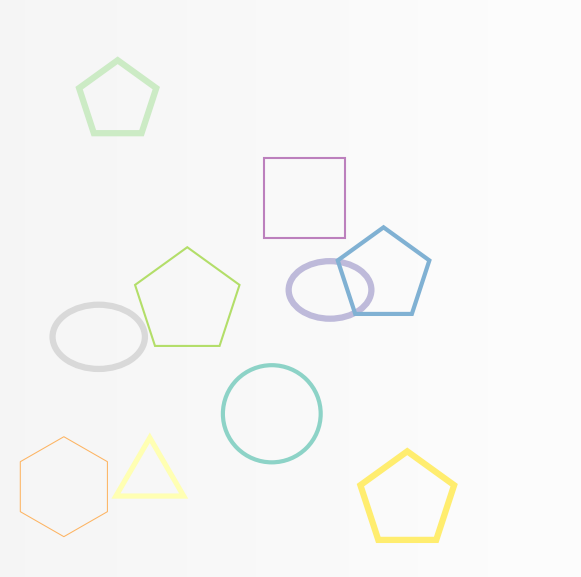[{"shape": "circle", "thickness": 2, "radius": 0.42, "center": [0.468, 0.283]}, {"shape": "triangle", "thickness": 2.5, "radius": 0.34, "center": [0.258, 0.174]}, {"shape": "oval", "thickness": 3, "radius": 0.36, "center": [0.568, 0.497]}, {"shape": "pentagon", "thickness": 2, "radius": 0.41, "center": [0.66, 0.523]}, {"shape": "hexagon", "thickness": 0.5, "radius": 0.43, "center": [0.11, 0.156]}, {"shape": "pentagon", "thickness": 1, "radius": 0.47, "center": [0.322, 0.477]}, {"shape": "oval", "thickness": 3, "radius": 0.4, "center": [0.17, 0.416]}, {"shape": "square", "thickness": 1, "radius": 0.35, "center": [0.524, 0.656]}, {"shape": "pentagon", "thickness": 3, "radius": 0.35, "center": [0.202, 0.825]}, {"shape": "pentagon", "thickness": 3, "radius": 0.42, "center": [0.701, 0.133]}]